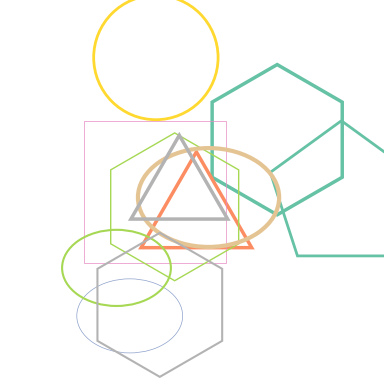[{"shape": "hexagon", "thickness": 2.5, "radius": 0.98, "center": [0.72, 0.637]}, {"shape": "pentagon", "thickness": 2, "radius": 0.97, "center": [0.887, 0.492]}, {"shape": "triangle", "thickness": 2.5, "radius": 0.83, "center": [0.51, 0.44]}, {"shape": "oval", "thickness": 0.5, "radius": 0.69, "center": [0.337, 0.18]}, {"shape": "square", "thickness": 0.5, "radius": 0.92, "center": [0.402, 0.5]}, {"shape": "hexagon", "thickness": 1, "radius": 0.96, "center": [0.454, 0.463]}, {"shape": "oval", "thickness": 1.5, "radius": 0.71, "center": [0.303, 0.304]}, {"shape": "circle", "thickness": 2, "radius": 0.81, "center": [0.405, 0.851]}, {"shape": "oval", "thickness": 3, "radius": 0.92, "center": [0.542, 0.487]}, {"shape": "hexagon", "thickness": 1.5, "radius": 0.94, "center": [0.415, 0.208]}, {"shape": "triangle", "thickness": 2.5, "radius": 0.73, "center": [0.466, 0.504]}]